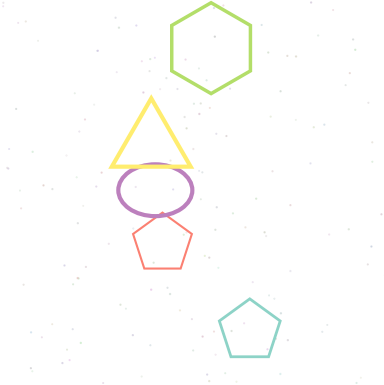[{"shape": "pentagon", "thickness": 2, "radius": 0.42, "center": [0.649, 0.141]}, {"shape": "pentagon", "thickness": 1.5, "radius": 0.4, "center": [0.422, 0.367]}, {"shape": "hexagon", "thickness": 2.5, "radius": 0.59, "center": [0.548, 0.875]}, {"shape": "oval", "thickness": 3, "radius": 0.48, "center": [0.403, 0.506]}, {"shape": "triangle", "thickness": 3, "radius": 0.59, "center": [0.393, 0.626]}]